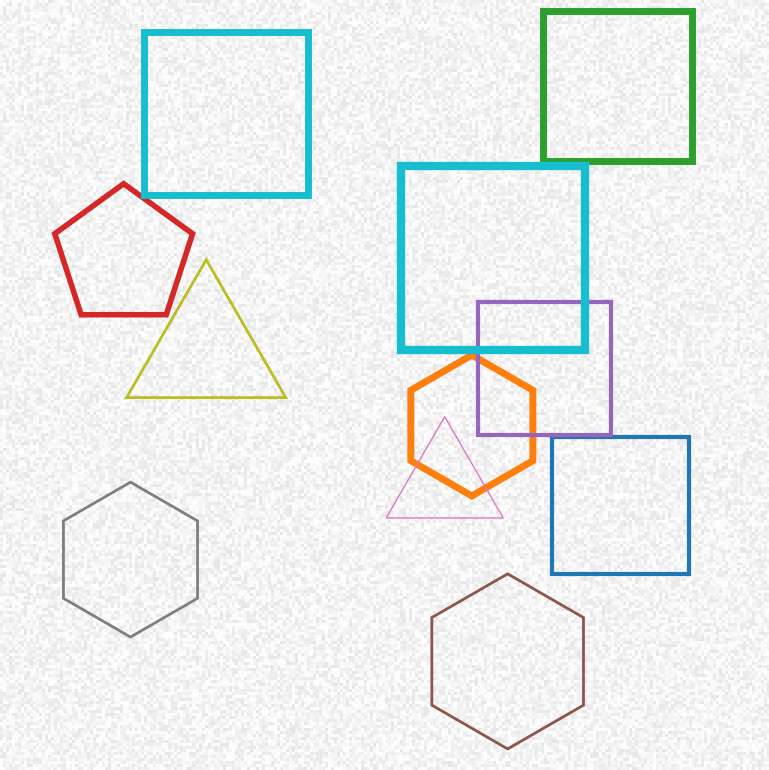[{"shape": "square", "thickness": 1.5, "radius": 0.44, "center": [0.806, 0.344]}, {"shape": "hexagon", "thickness": 2.5, "radius": 0.46, "center": [0.613, 0.447]}, {"shape": "square", "thickness": 2.5, "radius": 0.49, "center": [0.802, 0.888]}, {"shape": "pentagon", "thickness": 2, "radius": 0.47, "center": [0.161, 0.667]}, {"shape": "square", "thickness": 1.5, "radius": 0.43, "center": [0.708, 0.521]}, {"shape": "hexagon", "thickness": 1, "radius": 0.57, "center": [0.659, 0.141]}, {"shape": "triangle", "thickness": 0.5, "radius": 0.44, "center": [0.578, 0.371]}, {"shape": "hexagon", "thickness": 1, "radius": 0.5, "center": [0.169, 0.273]}, {"shape": "triangle", "thickness": 1, "radius": 0.6, "center": [0.268, 0.543]}, {"shape": "square", "thickness": 2.5, "radius": 0.53, "center": [0.294, 0.853]}, {"shape": "square", "thickness": 3, "radius": 0.6, "center": [0.64, 0.665]}]